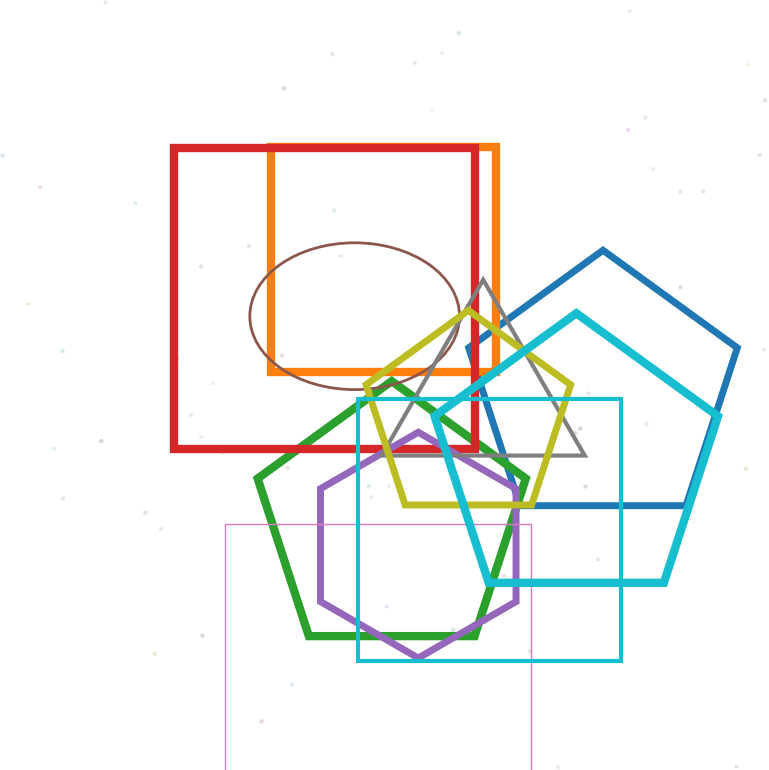[{"shape": "pentagon", "thickness": 2.5, "radius": 0.92, "center": [0.783, 0.492]}, {"shape": "square", "thickness": 3, "radius": 0.73, "center": [0.498, 0.663]}, {"shape": "pentagon", "thickness": 3, "radius": 0.92, "center": [0.509, 0.322]}, {"shape": "square", "thickness": 3, "radius": 0.98, "center": [0.422, 0.613]}, {"shape": "hexagon", "thickness": 2.5, "radius": 0.73, "center": [0.543, 0.292]}, {"shape": "oval", "thickness": 1, "radius": 0.68, "center": [0.461, 0.589]}, {"shape": "square", "thickness": 0.5, "radius": 0.99, "center": [0.491, 0.121]}, {"shape": "triangle", "thickness": 1.5, "radius": 0.76, "center": [0.628, 0.484]}, {"shape": "pentagon", "thickness": 2.5, "radius": 0.7, "center": [0.608, 0.457]}, {"shape": "pentagon", "thickness": 3, "radius": 0.97, "center": [0.748, 0.4]}, {"shape": "square", "thickness": 1.5, "radius": 0.85, "center": [0.636, 0.312]}]